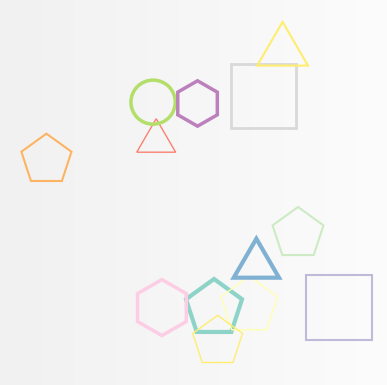[{"shape": "pentagon", "thickness": 3, "radius": 0.38, "center": [0.552, 0.199]}, {"shape": "pentagon", "thickness": 1, "radius": 0.38, "center": [0.643, 0.206]}, {"shape": "square", "thickness": 1.5, "radius": 0.42, "center": [0.875, 0.202]}, {"shape": "triangle", "thickness": 1, "radius": 0.29, "center": [0.403, 0.634]}, {"shape": "triangle", "thickness": 3, "radius": 0.34, "center": [0.662, 0.312]}, {"shape": "pentagon", "thickness": 1.5, "radius": 0.34, "center": [0.12, 0.585]}, {"shape": "circle", "thickness": 2.5, "radius": 0.29, "center": [0.395, 0.735]}, {"shape": "hexagon", "thickness": 2.5, "radius": 0.36, "center": [0.418, 0.201]}, {"shape": "square", "thickness": 2, "radius": 0.42, "center": [0.679, 0.751]}, {"shape": "hexagon", "thickness": 2.5, "radius": 0.29, "center": [0.51, 0.731]}, {"shape": "pentagon", "thickness": 1.5, "radius": 0.35, "center": [0.769, 0.393]}, {"shape": "pentagon", "thickness": 1, "radius": 0.34, "center": [0.562, 0.113]}, {"shape": "triangle", "thickness": 1.5, "radius": 0.38, "center": [0.729, 0.867]}]